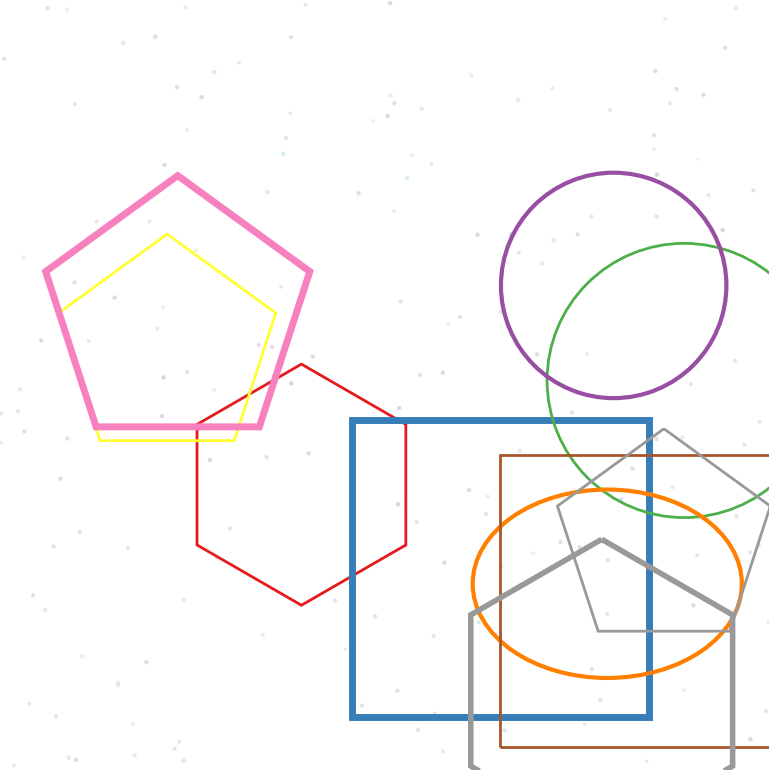[{"shape": "hexagon", "thickness": 1, "radius": 0.78, "center": [0.391, 0.371]}, {"shape": "square", "thickness": 2.5, "radius": 0.96, "center": [0.649, 0.261]}, {"shape": "circle", "thickness": 1, "radius": 0.89, "center": [0.889, 0.506]}, {"shape": "circle", "thickness": 1.5, "radius": 0.73, "center": [0.797, 0.629]}, {"shape": "oval", "thickness": 1.5, "radius": 0.87, "center": [0.789, 0.242]}, {"shape": "pentagon", "thickness": 1, "radius": 0.74, "center": [0.217, 0.548]}, {"shape": "square", "thickness": 1, "radius": 0.95, "center": [0.839, 0.22]}, {"shape": "pentagon", "thickness": 2.5, "radius": 0.9, "center": [0.231, 0.592]}, {"shape": "pentagon", "thickness": 1, "radius": 0.73, "center": [0.862, 0.298]}, {"shape": "hexagon", "thickness": 2, "radius": 0.98, "center": [0.781, 0.103]}]